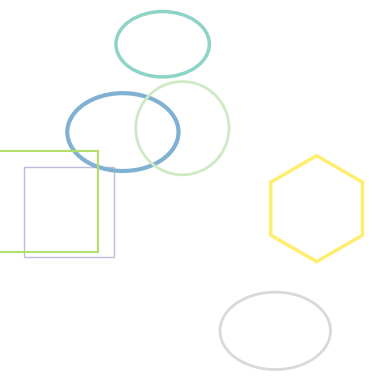[{"shape": "oval", "thickness": 2.5, "radius": 0.61, "center": [0.422, 0.885]}, {"shape": "square", "thickness": 1, "radius": 0.58, "center": [0.179, 0.45]}, {"shape": "oval", "thickness": 3, "radius": 0.72, "center": [0.319, 0.657]}, {"shape": "square", "thickness": 1.5, "radius": 0.65, "center": [0.123, 0.477]}, {"shape": "oval", "thickness": 2, "radius": 0.72, "center": [0.715, 0.141]}, {"shape": "circle", "thickness": 2, "radius": 0.61, "center": [0.474, 0.667]}, {"shape": "hexagon", "thickness": 2.5, "radius": 0.69, "center": [0.822, 0.458]}]